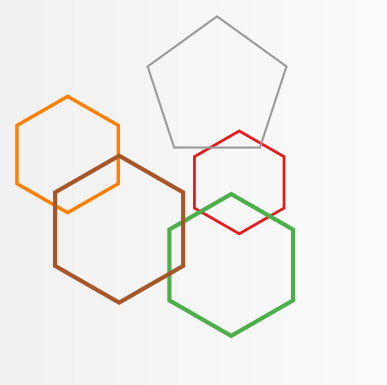[{"shape": "hexagon", "thickness": 2, "radius": 0.67, "center": [0.617, 0.526]}, {"shape": "hexagon", "thickness": 3, "radius": 0.92, "center": [0.597, 0.312]}, {"shape": "hexagon", "thickness": 2.5, "radius": 0.76, "center": [0.174, 0.599]}, {"shape": "hexagon", "thickness": 3, "radius": 0.95, "center": [0.307, 0.405]}, {"shape": "pentagon", "thickness": 1.5, "radius": 0.94, "center": [0.56, 0.769]}]